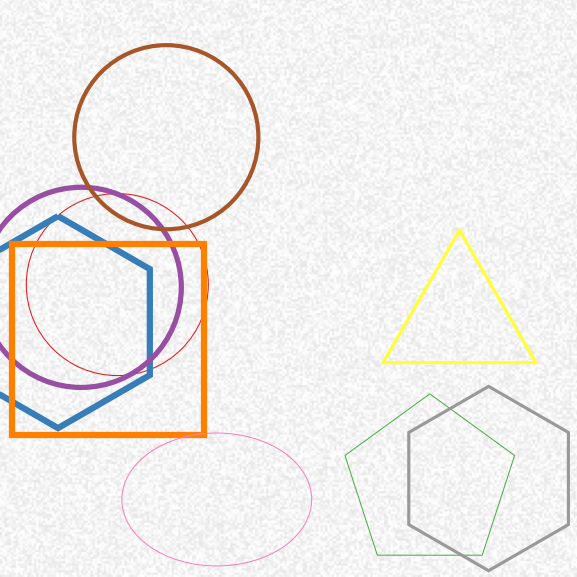[{"shape": "circle", "thickness": 0.5, "radius": 0.79, "center": [0.203, 0.506]}, {"shape": "hexagon", "thickness": 3, "radius": 0.92, "center": [0.1, 0.441]}, {"shape": "pentagon", "thickness": 0.5, "radius": 0.77, "center": [0.744, 0.163]}, {"shape": "circle", "thickness": 2.5, "radius": 0.87, "center": [0.141, 0.502]}, {"shape": "square", "thickness": 3, "radius": 0.83, "center": [0.187, 0.411]}, {"shape": "triangle", "thickness": 1.5, "radius": 0.76, "center": [0.796, 0.448]}, {"shape": "circle", "thickness": 2, "radius": 0.8, "center": [0.288, 0.762]}, {"shape": "oval", "thickness": 0.5, "radius": 0.82, "center": [0.375, 0.134]}, {"shape": "hexagon", "thickness": 1.5, "radius": 0.8, "center": [0.846, 0.17]}]